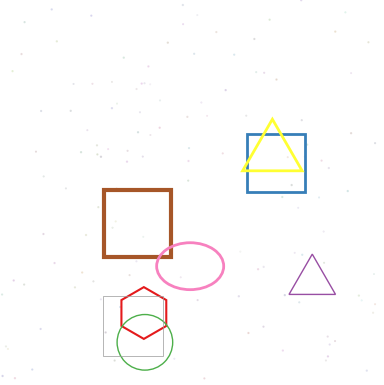[{"shape": "hexagon", "thickness": 1.5, "radius": 0.34, "center": [0.374, 0.187]}, {"shape": "square", "thickness": 2, "radius": 0.38, "center": [0.717, 0.576]}, {"shape": "circle", "thickness": 1, "radius": 0.36, "center": [0.376, 0.111]}, {"shape": "triangle", "thickness": 1, "radius": 0.35, "center": [0.811, 0.27]}, {"shape": "triangle", "thickness": 2, "radius": 0.45, "center": [0.707, 0.601]}, {"shape": "square", "thickness": 3, "radius": 0.43, "center": [0.357, 0.42]}, {"shape": "oval", "thickness": 2, "radius": 0.44, "center": [0.494, 0.309]}, {"shape": "square", "thickness": 0.5, "radius": 0.39, "center": [0.345, 0.154]}]